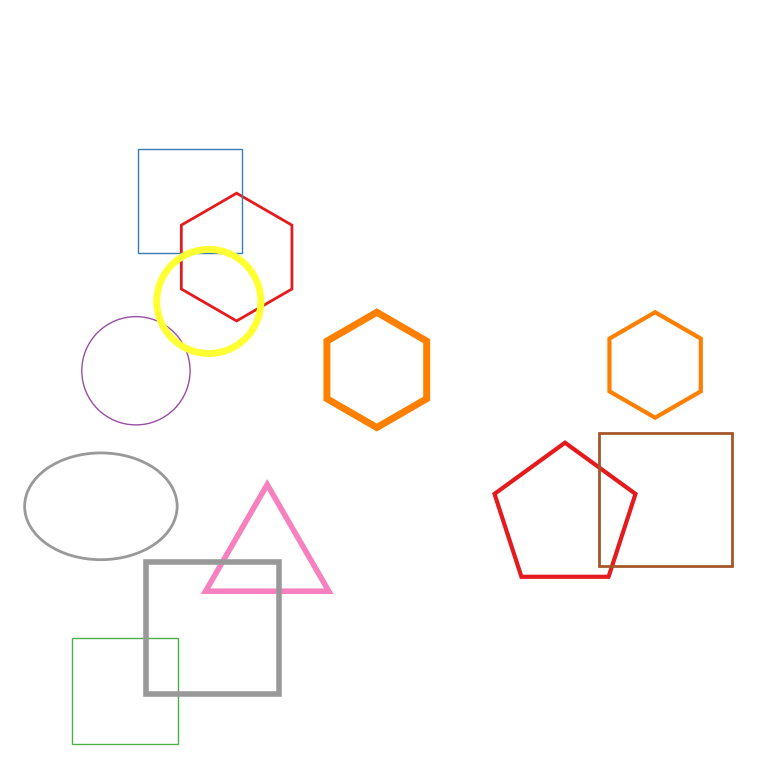[{"shape": "pentagon", "thickness": 1.5, "radius": 0.48, "center": [0.734, 0.329]}, {"shape": "hexagon", "thickness": 1, "radius": 0.41, "center": [0.307, 0.666]}, {"shape": "square", "thickness": 0.5, "radius": 0.34, "center": [0.247, 0.739]}, {"shape": "square", "thickness": 0.5, "radius": 0.34, "center": [0.163, 0.103]}, {"shape": "circle", "thickness": 0.5, "radius": 0.35, "center": [0.177, 0.518]}, {"shape": "hexagon", "thickness": 1.5, "radius": 0.34, "center": [0.851, 0.526]}, {"shape": "hexagon", "thickness": 2.5, "radius": 0.37, "center": [0.489, 0.52]}, {"shape": "circle", "thickness": 2.5, "radius": 0.34, "center": [0.271, 0.609]}, {"shape": "square", "thickness": 1, "radius": 0.43, "center": [0.864, 0.351]}, {"shape": "triangle", "thickness": 2, "radius": 0.46, "center": [0.347, 0.278]}, {"shape": "square", "thickness": 2, "radius": 0.43, "center": [0.276, 0.184]}, {"shape": "oval", "thickness": 1, "radius": 0.5, "center": [0.131, 0.342]}]